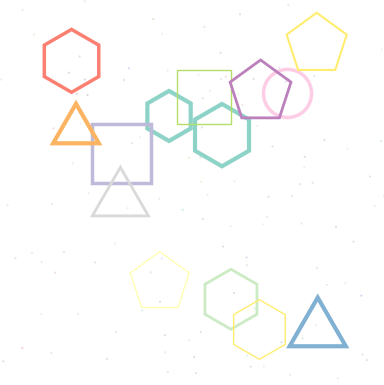[{"shape": "hexagon", "thickness": 3, "radius": 0.33, "center": [0.439, 0.699]}, {"shape": "hexagon", "thickness": 3, "radius": 0.4, "center": [0.577, 0.649]}, {"shape": "pentagon", "thickness": 1, "radius": 0.4, "center": [0.415, 0.266]}, {"shape": "square", "thickness": 2.5, "radius": 0.38, "center": [0.316, 0.602]}, {"shape": "hexagon", "thickness": 2.5, "radius": 0.41, "center": [0.186, 0.842]}, {"shape": "triangle", "thickness": 3, "radius": 0.42, "center": [0.825, 0.143]}, {"shape": "triangle", "thickness": 3, "radius": 0.34, "center": [0.197, 0.662]}, {"shape": "square", "thickness": 1, "radius": 0.35, "center": [0.53, 0.749]}, {"shape": "circle", "thickness": 2.5, "radius": 0.31, "center": [0.747, 0.757]}, {"shape": "triangle", "thickness": 2, "radius": 0.42, "center": [0.313, 0.481]}, {"shape": "pentagon", "thickness": 2, "radius": 0.42, "center": [0.677, 0.761]}, {"shape": "hexagon", "thickness": 2, "radius": 0.39, "center": [0.6, 0.223]}, {"shape": "pentagon", "thickness": 1.5, "radius": 0.41, "center": [0.823, 0.885]}, {"shape": "hexagon", "thickness": 1, "radius": 0.39, "center": [0.674, 0.144]}]